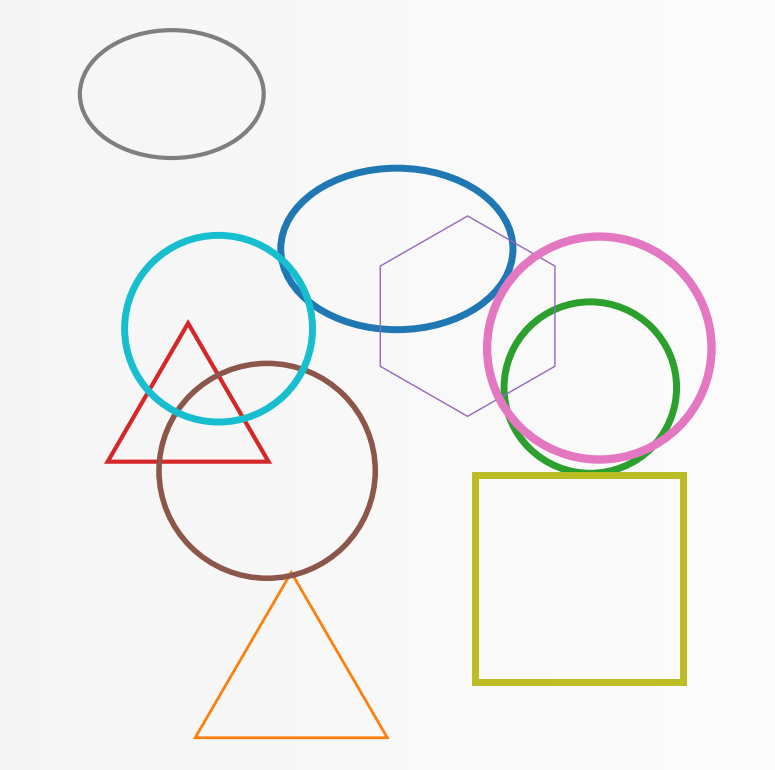[{"shape": "oval", "thickness": 2.5, "radius": 0.75, "center": [0.512, 0.677]}, {"shape": "triangle", "thickness": 1, "radius": 0.72, "center": [0.376, 0.113]}, {"shape": "circle", "thickness": 2.5, "radius": 0.56, "center": [0.762, 0.497]}, {"shape": "triangle", "thickness": 1.5, "radius": 0.6, "center": [0.243, 0.46]}, {"shape": "hexagon", "thickness": 0.5, "radius": 0.65, "center": [0.603, 0.589]}, {"shape": "circle", "thickness": 2, "radius": 0.7, "center": [0.345, 0.389]}, {"shape": "circle", "thickness": 3, "radius": 0.72, "center": [0.773, 0.548]}, {"shape": "oval", "thickness": 1.5, "radius": 0.59, "center": [0.222, 0.878]}, {"shape": "square", "thickness": 2.5, "radius": 0.67, "center": [0.747, 0.248]}, {"shape": "circle", "thickness": 2.5, "radius": 0.61, "center": [0.282, 0.573]}]